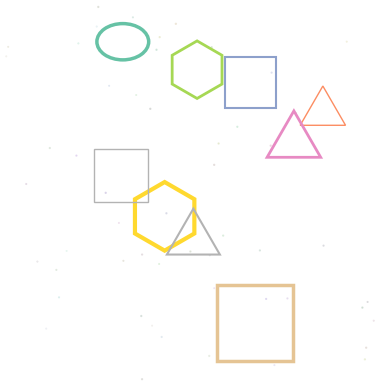[{"shape": "oval", "thickness": 2.5, "radius": 0.34, "center": [0.319, 0.892]}, {"shape": "triangle", "thickness": 1, "radius": 0.34, "center": [0.839, 0.709]}, {"shape": "square", "thickness": 1.5, "radius": 0.34, "center": [0.65, 0.786]}, {"shape": "triangle", "thickness": 2, "radius": 0.4, "center": [0.763, 0.632]}, {"shape": "hexagon", "thickness": 2, "radius": 0.37, "center": [0.512, 0.819]}, {"shape": "hexagon", "thickness": 3, "radius": 0.45, "center": [0.428, 0.438]}, {"shape": "square", "thickness": 2.5, "radius": 0.49, "center": [0.663, 0.16]}, {"shape": "triangle", "thickness": 1.5, "radius": 0.4, "center": [0.502, 0.379]}, {"shape": "square", "thickness": 1, "radius": 0.35, "center": [0.315, 0.544]}]